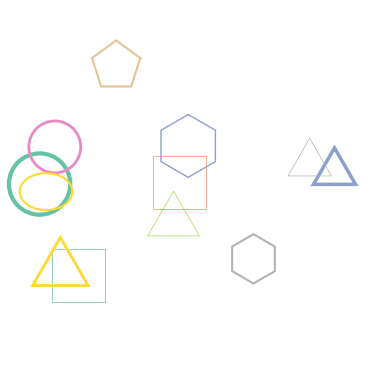[{"shape": "square", "thickness": 0.5, "radius": 0.34, "center": [0.204, 0.284]}, {"shape": "circle", "thickness": 3, "radius": 0.4, "center": [0.103, 0.522]}, {"shape": "square", "thickness": 0.5, "radius": 0.35, "center": [0.467, 0.526]}, {"shape": "triangle", "thickness": 2.5, "radius": 0.32, "center": [0.869, 0.553]}, {"shape": "hexagon", "thickness": 1, "radius": 0.41, "center": [0.489, 0.621]}, {"shape": "circle", "thickness": 2, "radius": 0.34, "center": [0.142, 0.618]}, {"shape": "triangle", "thickness": 0.5, "radius": 0.39, "center": [0.451, 0.426]}, {"shape": "oval", "thickness": 1.5, "radius": 0.34, "center": [0.12, 0.502]}, {"shape": "triangle", "thickness": 2, "radius": 0.42, "center": [0.157, 0.3]}, {"shape": "pentagon", "thickness": 1.5, "radius": 0.33, "center": [0.302, 0.829]}, {"shape": "triangle", "thickness": 0.5, "radius": 0.33, "center": [0.804, 0.576]}, {"shape": "hexagon", "thickness": 1.5, "radius": 0.32, "center": [0.658, 0.328]}]